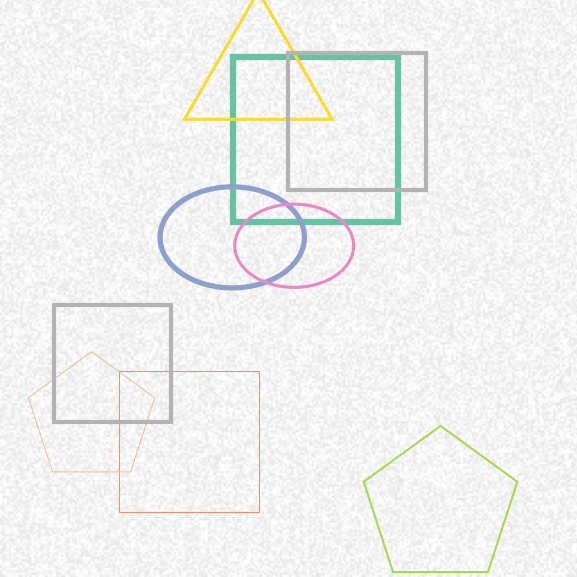[{"shape": "square", "thickness": 3, "radius": 0.72, "center": [0.546, 0.758]}, {"shape": "square", "thickness": 0.5, "radius": 0.61, "center": [0.327, 0.235]}, {"shape": "oval", "thickness": 2.5, "radius": 0.63, "center": [0.402, 0.588]}, {"shape": "oval", "thickness": 1.5, "radius": 0.51, "center": [0.509, 0.574]}, {"shape": "pentagon", "thickness": 1, "radius": 0.7, "center": [0.763, 0.122]}, {"shape": "triangle", "thickness": 1.5, "radius": 0.74, "center": [0.447, 0.866]}, {"shape": "pentagon", "thickness": 0.5, "radius": 0.57, "center": [0.159, 0.275]}, {"shape": "square", "thickness": 2, "radius": 0.6, "center": [0.619, 0.789]}, {"shape": "square", "thickness": 2, "radius": 0.5, "center": [0.195, 0.369]}]